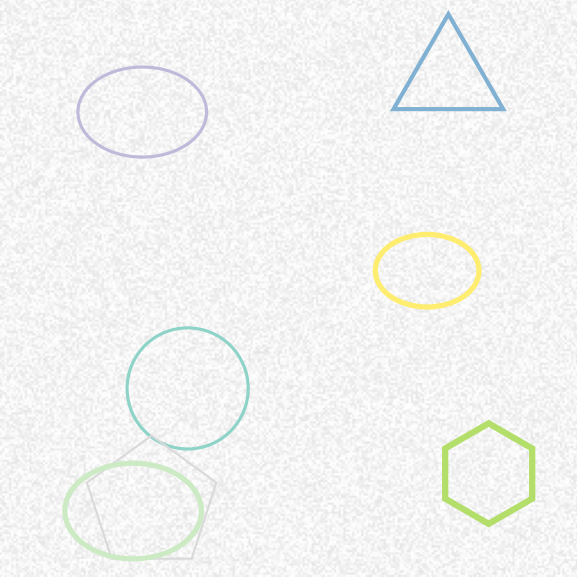[{"shape": "circle", "thickness": 1.5, "radius": 0.52, "center": [0.325, 0.327]}, {"shape": "oval", "thickness": 1.5, "radius": 0.56, "center": [0.246, 0.805]}, {"shape": "triangle", "thickness": 2, "radius": 0.55, "center": [0.776, 0.865]}, {"shape": "hexagon", "thickness": 3, "radius": 0.43, "center": [0.846, 0.179]}, {"shape": "pentagon", "thickness": 1, "radius": 0.59, "center": [0.263, 0.127]}, {"shape": "oval", "thickness": 2.5, "radius": 0.59, "center": [0.231, 0.114]}, {"shape": "oval", "thickness": 2.5, "radius": 0.45, "center": [0.74, 0.53]}]